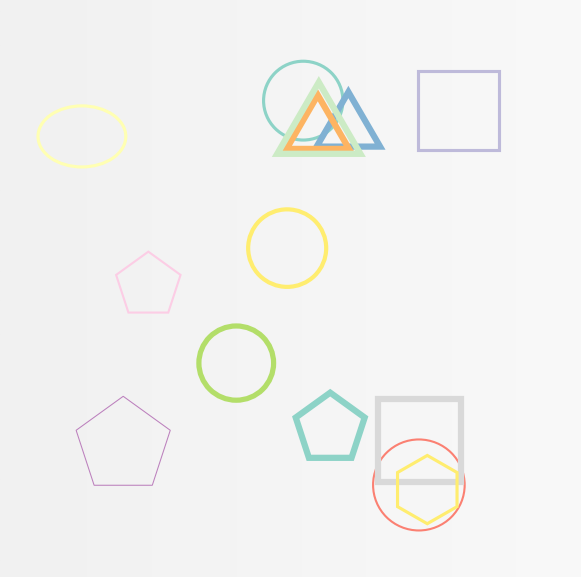[{"shape": "circle", "thickness": 1.5, "radius": 0.34, "center": [0.522, 0.825]}, {"shape": "pentagon", "thickness": 3, "radius": 0.31, "center": [0.568, 0.257]}, {"shape": "oval", "thickness": 1.5, "radius": 0.38, "center": [0.141, 0.763]}, {"shape": "square", "thickness": 1.5, "radius": 0.35, "center": [0.789, 0.808]}, {"shape": "circle", "thickness": 1, "radius": 0.39, "center": [0.721, 0.159]}, {"shape": "triangle", "thickness": 3, "radius": 0.31, "center": [0.599, 0.777]}, {"shape": "triangle", "thickness": 3, "radius": 0.31, "center": [0.547, 0.772]}, {"shape": "circle", "thickness": 2.5, "radius": 0.32, "center": [0.406, 0.37]}, {"shape": "pentagon", "thickness": 1, "radius": 0.29, "center": [0.255, 0.505]}, {"shape": "square", "thickness": 3, "radius": 0.36, "center": [0.722, 0.237]}, {"shape": "pentagon", "thickness": 0.5, "radius": 0.43, "center": [0.212, 0.228]}, {"shape": "triangle", "thickness": 3, "radius": 0.41, "center": [0.549, 0.774]}, {"shape": "hexagon", "thickness": 1.5, "radius": 0.3, "center": [0.735, 0.151]}, {"shape": "circle", "thickness": 2, "radius": 0.34, "center": [0.494, 0.569]}]